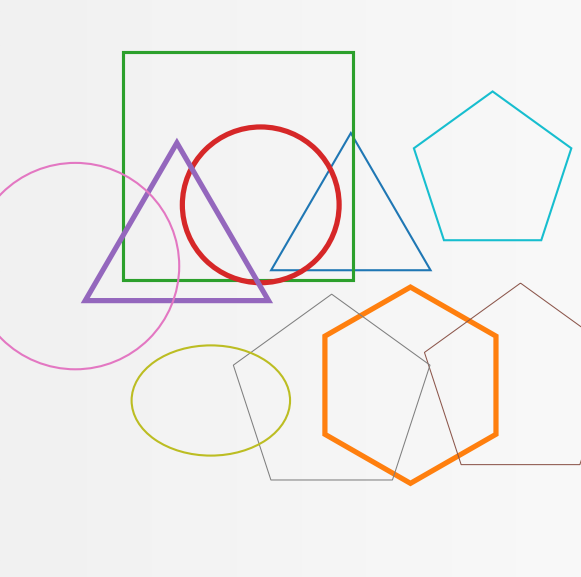[{"shape": "triangle", "thickness": 1, "radius": 0.79, "center": [0.604, 0.61]}, {"shape": "hexagon", "thickness": 2.5, "radius": 0.85, "center": [0.706, 0.332]}, {"shape": "square", "thickness": 1.5, "radius": 0.99, "center": [0.41, 0.712]}, {"shape": "circle", "thickness": 2.5, "radius": 0.67, "center": [0.449, 0.644]}, {"shape": "triangle", "thickness": 2.5, "radius": 0.91, "center": [0.304, 0.57]}, {"shape": "pentagon", "thickness": 0.5, "radius": 0.87, "center": [0.895, 0.335]}, {"shape": "circle", "thickness": 1, "radius": 0.89, "center": [0.13, 0.538]}, {"shape": "pentagon", "thickness": 0.5, "radius": 0.89, "center": [0.571, 0.312]}, {"shape": "oval", "thickness": 1, "radius": 0.68, "center": [0.363, 0.306]}, {"shape": "pentagon", "thickness": 1, "radius": 0.71, "center": [0.847, 0.698]}]